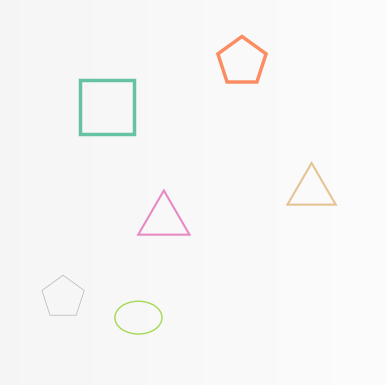[{"shape": "square", "thickness": 2.5, "radius": 0.35, "center": [0.276, 0.723]}, {"shape": "pentagon", "thickness": 2.5, "radius": 0.33, "center": [0.624, 0.84]}, {"shape": "triangle", "thickness": 1.5, "radius": 0.38, "center": [0.423, 0.429]}, {"shape": "oval", "thickness": 1, "radius": 0.3, "center": [0.357, 0.175]}, {"shape": "triangle", "thickness": 1.5, "radius": 0.36, "center": [0.804, 0.504]}, {"shape": "pentagon", "thickness": 0.5, "radius": 0.29, "center": [0.163, 0.228]}]